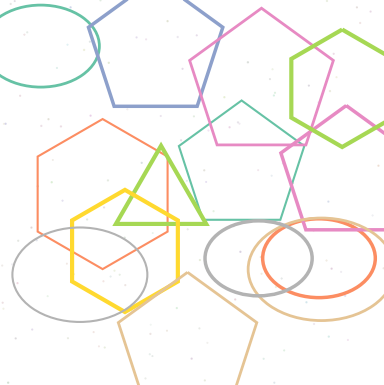[{"shape": "oval", "thickness": 2, "radius": 0.76, "center": [0.106, 0.88]}, {"shape": "pentagon", "thickness": 1.5, "radius": 0.86, "center": [0.628, 0.568]}, {"shape": "hexagon", "thickness": 1.5, "radius": 0.97, "center": [0.267, 0.496]}, {"shape": "oval", "thickness": 2.5, "radius": 0.73, "center": [0.829, 0.329]}, {"shape": "pentagon", "thickness": 2.5, "radius": 0.92, "center": [0.404, 0.872]}, {"shape": "pentagon", "thickness": 2.5, "radius": 0.89, "center": [0.899, 0.547]}, {"shape": "pentagon", "thickness": 2, "radius": 0.98, "center": [0.679, 0.782]}, {"shape": "hexagon", "thickness": 3, "radius": 0.76, "center": [0.889, 0.771]}, {"shape": "triangle", "thickness": 3, "radius": 0.68, "center": [0.418, 0.486]}, {"shape": "hexagon", "thickness": 3, "radius": 0.79, "center": [0.325, 0.348]}, {"shape": "pentagon", "thickness": 2, "radius": 0.95, "center": [0.487, 0.104]}, {"shape": "oval", "thickness": 2, "radius": 0.95, "center": [0.835, 0.301]}, {"shape": "oval", "thickness": 1.5, "radius": 0.88, "center": [0.207, 0.286]}, {"shape": "oval", "thickness": 2.5, "radius": 0.7, "center": [0.672, 0.329]}]